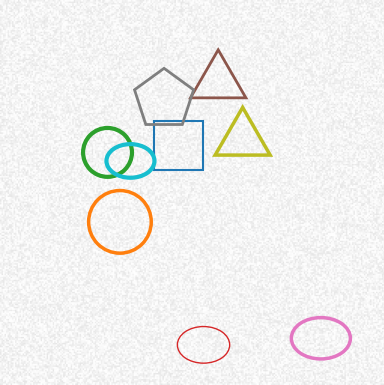[{"shape": "square", "thickness": 1.5, "radius": 0.32, "center": [0.464, 0.622]}, {"shape": "circle", "thickness": 2.5, "radius": 0.41, "center": [0.312, 0.424]}, {"shape": "circle", "thickness": 3, "radius": 0.32, "center": [0.279, 0.604]}, {"shape": "oval", "thickness": 1, "radius": 0.34, "center": [0.529, 0.104]}, {"shape": "triangle", "thickness": 2, "radius": 0.42, "center": [0.567, 0.787]}, {"shape": "oval", "thickness": 2.5, "radius": 0.38, "center": [0.833, 0.121]}, {"shape": "pentagon", "thickness": 2, "radius": 0.4, "center": [0.426, 0.742]}, {"shape": "triangle", "thickness": 2.5, "radius": 0.41, "center": [0.63, 0.638]}, {"shape": "oval", "thickness": 3, "radius": 0.31, "center": [0.339, 0.582]}]